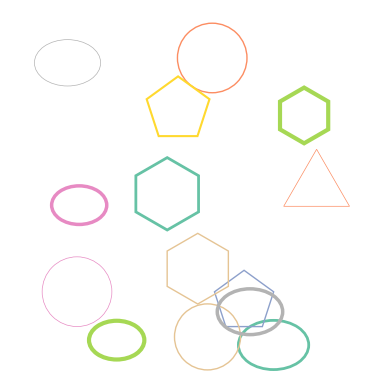[{"shape": "hexagon", "thickness": 2, "radius": 0.47, "center": [0.434, 0.497]}, {"shape": "oval", "thickness": 2, "radius": 0.46, "center": [0.711, 0.104]}, {"shape": "circle", "thickness": 1, "radius": 0.45, "center": [0.551, 0.849]}, {"shape": "triangle", "thickness": 0.5, "radius": 0.49, "center": [0.822, 0.514]}, {"shape": "pentagon", "thickness": 1, "radius": 0.4, "center": [0.634, 0.217]}, {"shape": "oval", "thickness": 2.5, "radius": 0.36, "center": [0.206, 0.467]}, {"shape": "circle", "thickness": 0.5, "radius": 0.45, "center": [0.2, 0.242]}, {"shape": "oval", "thickness": 3, "radius": 0.36, "center": [0.303, 0.117]}, {"shape": "hexagon", "thickness": 3, "radius": 0.36, "center": [0.79, 0.7]}, {"shape": "pentagon", "thickness": 1.5, "radius": 0.43, "center": [0.463, 0.716]}, {"shape": "circle", "thickness": 1, "radius": 0.43, "center": [0.539, 0.125]}, {"shape": "hexagon", "thickness": 1, "radius": 0.46, "center": [0.514, 0.302]}, {"shape": "oval", "thickness": 2.5, "radius": 0.42, "center": [0.649, 0.19]}, {"shape": "oval", "thickness": 0.5, "radius": 0.43, "center": [0.175, 0.837]}]